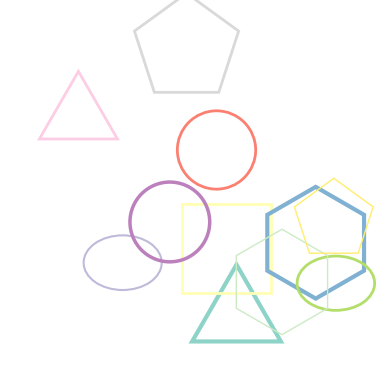[{"shape": "triangle", "thickness": 3, "radius": 0.67, "center": [0.614, 0.18]}, {"shape": "square", "thickness": 2, "radius": 0.58, "center": [0.589, 0.354]}, {"shape": "oval", "thickness": 1.5, "radius": 0.51, "center": [0.319, 0.318]}, {"shape": "circle", "thickness": 2, "radius": 0.51, "center": [0.562, 0.61]}, {"shape": "hexagon", "thickness": 3, "radius": 0.73, "center": [0.82, 0.369]}, {"shape": "oval", "thickness": 2, "radius": 0.5, "center": [0.872, 0.264]}, {"shape": "triangle", "thickness": 2, "radius": 0.59, "center": [0.204, 0.698]}, {"shape": "pentagon", "thickness": 2, "radius": 0.71, "center": [0.485, 0.875]}, {"shape": "circle", "thickness": 2.5, "radius": 0.52, "center": [0.441, 0.424]}, {"shape": "hexagon", "thickness": 1, "radius": 0.68, "center": [0.732, 0.268]}, {"shape": "pentagon", "thickness": 1, "radius": 0.54, "center": [0.867, 0.429]}]